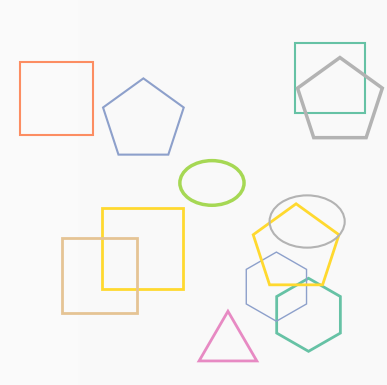[{"shape": "square", "thickness": 1.5, "radius": 0.45, "center": [0.851, 0.798]}, {"shape": "hexagon", "thickness": 2, "radius": 0.47, "center": [0.796, 0.182]}, {"shape": "square", "thickness": 1.5, "radius": 0.47, "center": [0.147, 0.744]}, {"shape": "hexagon", "thickness": 1, "radius": 0.45, "center": [0.713, 0.255]}, {"shape": "pentagon", "thickness": 1.5, "radius": 0.55, "center": [0.37, 0.687]}, {"shape": "triangle", "thickness": 2, "radius": 0.43, "center": [0.588, 0.105]}, {"shape": "oval", "thickness": 2.5, "radius": 0.41, "center": [0.547, 0.525]}, {"shape": "pentagon", "thickness": 2, "radius": 0.58, "center": [0.764, 0.354]}, {"shape": "square", "thickness": 2, "radius": 0.53, "center": [0.368, 0.354]}, {"shape": "square", "thickness": 2, "radius": 0.48, "center": [0.256, 0.285]}, {"shape": "oval", "thickness": 1.5, "radius": 0.48, "center": [0.793, 0.425]}, {"shape": "pentagon", "thickness": 2.5, "radius": 0.58, "center": [0.877, 0.736]}]